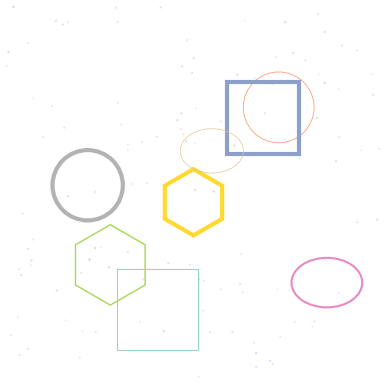[{"shape": "square", "thickness": 0.5, "radius": 0.52, "center": [0.408, 0.196]}, {"shape": "circle", "thickness": 0.5, "radius": 0.46, "center": [0.724, 0.721]}, {"shape": "square", "thickness": 3, "radius": 0.47, "center": [0.684, 0.694]}, {"shape": "oval", "thickness": 1.5, "radius": 0.46, "center": [0.849, 0.266]}, {"shape": "hexagon", "thickness": 1, "radius": 0.52, "center": [0.287, 0.312]}, {"shape": "hexagon", "thickness": 3, "radius": 0.43, "center": [0.503, 0.475]}, {"shape": "oval", "thickness": 0.5, "radius": 0.41, "center": [0.55, 0.608]}, {"shape": "circle", "thickness": 3, "radius": 0.46, "center": [0.228, 0.519]}]